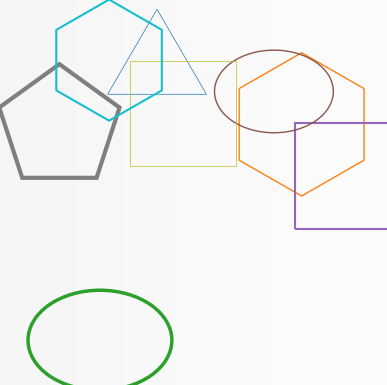[{"shape": "triangle", "thickness": 0.5, "radius": 0.74, "center": [0.405, 0.829]}, {"shape": "hexagon", "thickness": 1, "radius": 0.93, "center": [0.778, 0.677]}, {"shape": "oval", "thickness": 2.5, "radius": 0.93, "center": [0.258, 0.116]}, {"shape": "square", "thickness": 1.5, "radius": 0.69, "center": [0.9, 0.543]}, {"shape": "oval", "thickness": 1, "radius": 0.77, "center": [0.707, 0.762]}, {"shape": "pentagon", "thickness": 3, "radius": 0.82, "center": [0.153, 0.67]}, {"shape": "square", "thickness": 0.5, "radius": 0.68, "center": [0.473, 0.706]}, {"shape": "hexagon", "thickness": 1.5, "radius": 0.79, "center": [0.281, 0.844]}]